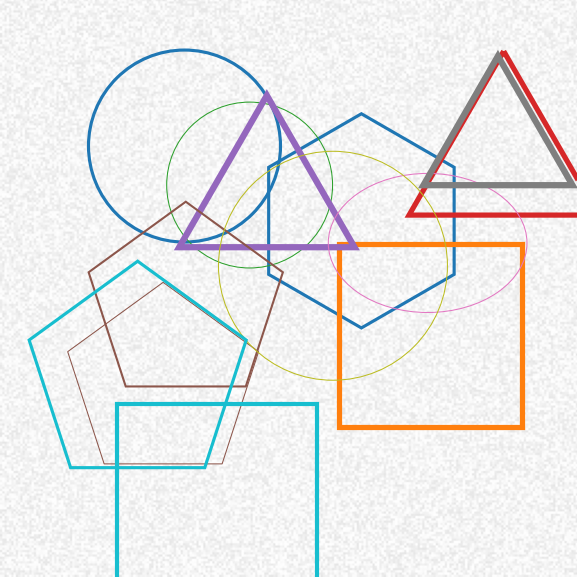[{"shape": "hexagon", "thickness": 1.5, "radius": 0.93, "center": [0.626, 0.617]}, {"shape": "circle", "thickness": 1.5, "radius": 0.83, "center": [0.319, 0.746]}, {"shape": "square", "thickness": 2.5, "radius": 0.79, "center": [0.746, 0.417]}, {"shape": "circle", "thickness": 0.5, "radius": 0.72, "center": [0.432, 0.679]}, {"shape": "triangle", "thickness": 2.5, "radius": 0.95, "center": [0.872, 0.721]}, {"shape": "triangle", "thickness": 3, "radius": 0.88, "center": [0.462, 0.659]}, {"shape": "pentagon", "thickness": 0.5, "radius": 0.87, "center": [0.282, 0.336]}, {"shape": "pentagon", "thickness": 1, "radius": 0.88, "center": [0.322, 0.473]}, {"shape": "oval", "thickness": 0.5, "radius": 0.86, "center": [0.741, 0.578]}, {"shape": "triangle", "thickness": 3, "radius": 0.75, "center": [0.862, 0.753]}, {"shape": "circle", "thickness": 0.5, "radius": 0.99, "center": [0.577, 0.539]}, {"shape": "pentagon", "thickness": 1.5, "radius": 0.99, "center": [0.238, 0.349]}, {"shape": "square", "thickness": 2, "radius": 0.87, "center": [0.375, 0.126]}]